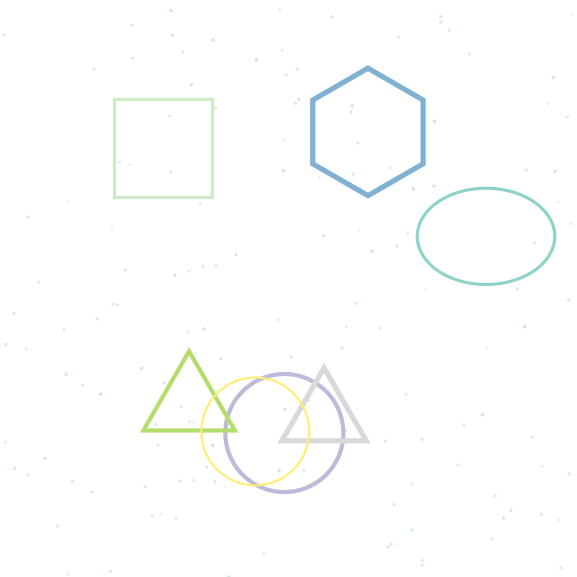[{"shape": "oval", "thickness": 1.5, "radius": 0.6, "center": [0.842, 0.59]}, {"shape": "circle", "thickness": 2, "radius": 0.51, "center": [0.492, 0.249]}, {"shape": "hexagon", "thickness": 2.5, "radius": 0.55, "center": [0.637, 0.771]}, {"shape": "triangle", "thickness": 2, "radius": 0.46, "center": [0.327, 0.299]}, {"shape": "triangle", "thickness": 2.5, "radius": 0.42, "center": [0.561, 0.278]}, {"shape": "square", "thickness": 1.5, "radius": 0.42, "center": [0.282, 0.743]}, {"shape": "circle", "thickness": 1, "radius": 0.47, "center": [0.442, 0.252]}]